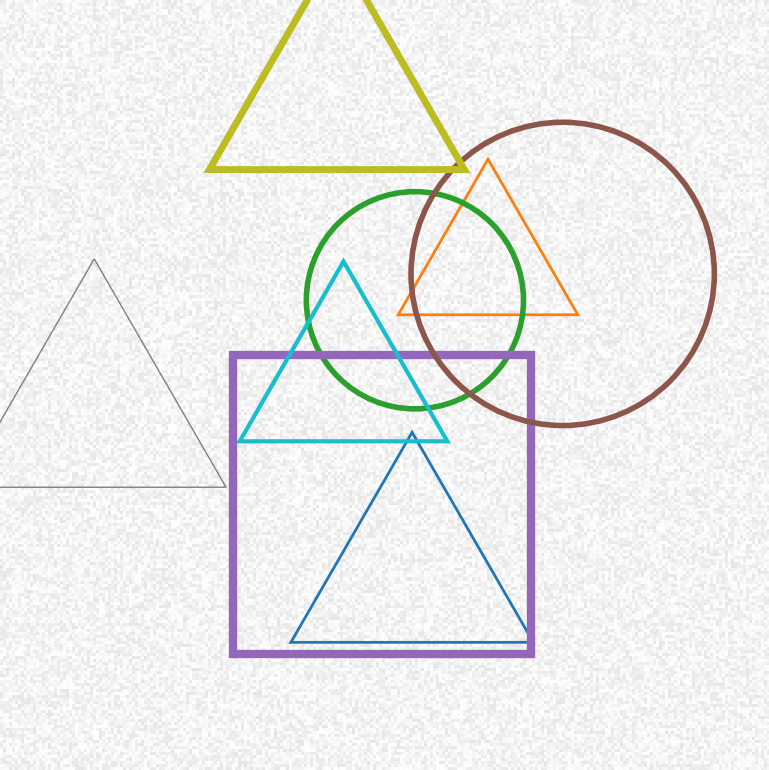[{"shape": "triangle", "thickness": 1, "radius": 0.91, "center": [0.535, 0.257]}, {"shape": "triangle", "thickness": 1, "radius": 0.67, "center": [0.634, 0.659]}, {"shape": "circle", "thickness": 2, "radius": 0.71, "center": [0.539, 0.61]}, {"shape": "square", "thickness": 3, "radius": 0.97, "center": [0.496, 0.345]}, {"shape": "circle", "thickness": 2, "radius": 0.98, "center": [0.731, 0.644]}, {"shape": "triangle", "thickness": 0.5, "radius": 0.99, "center": [0.122, 0.466]}, {"shape": "triangle", "thickness": 2.5, "radius": 0.96, "center": [0.437, 0.875]}, {"shape": "triangle", "thickness": 1.5, "radius": 0.78, "center": [0.446, 0.505]}]